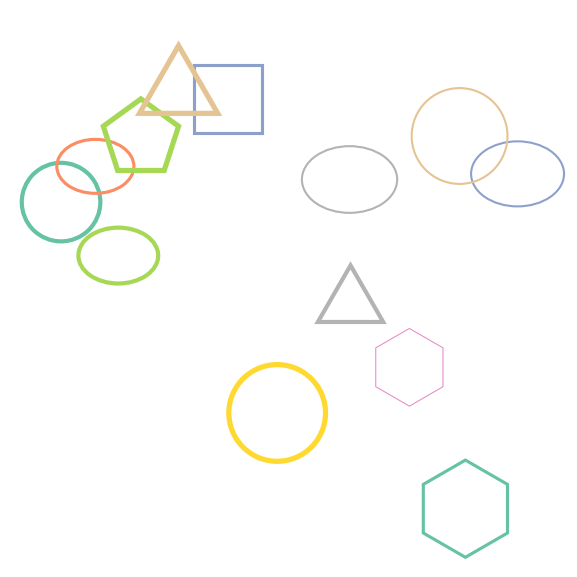[{"shape": "hexagon", "thickness": 1.5, "radius": 0.42, "center": [0.806, 0.118]}, {"shape": "circle", "thickness": 2, "radius": 0.34, "center": [0.106, 0.649]}, {"shape": "oval", "thickness": 1.5, "radius": 0.33, "center": [0.165, 0.711]}, {"shape": "oval", "thickness": 1, "radius": 0.4, "center": [0.896, 0.698]}, {"shape": "square", "thickness": 1.5, "radius": 0.29, "center": [0.394, 0.827]}, {"shape": "hexagon", "thickness": 0.5, "radius": 0.34, "center": [0.709, 0.363]}, {"shape": "pentagon", "thickness": 2.5, "radius": 0.34, "center": [0.244, 0.759]}, {"shape": "oval", "thickness": 2, "radius": 0.35, "center": [0.205, 0.557]}, {"shape": "circle", "thickness": 2.5, "radius": 0.42, "center": [0.48, 0.284]}, {"shape": "triangle", "thickness": 2.5, "radius": 0.39, "center": [0.309, 0.842]}, {"shape": "circle", "thickness": 1, "radius": 0.41, "center": [0.796, 0.764]}, {"shape": "triangle", "thickness": 2, "radius": 0.33, "center": [0.607, 0.474]}, {"shape": "oval", "thickness": 1, "radius": 0.41, "center": [0.605, 0.688]}]